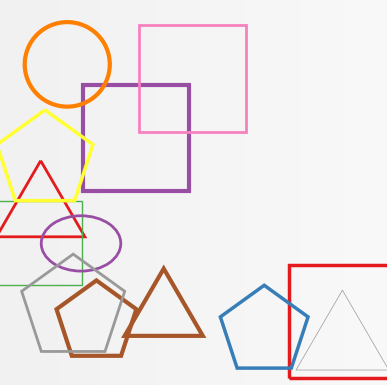[{"shape": "triangle", "thickness": 2, "radius": 0.66, "center": [0.105, 0.451]}, {"shape": "square", "thickness": 2.5, "radius": 0.73, "center": [0.893, 0.166]}, {"shape": "pentagon", "thickness": 2.5, "radius": 0.59, "center": [0.682, 0.14]}, {"shape": "square", "thickness": 1, "radius": 0.55, "center": [0.104, 0.368]}, {"shape": "oval", "thickness": 2, "radius": 0.51, "center": [0.209, 0.368]}, {"shape": "square", "thickness": 3, "radius": 0.69, "center": [0.351, 0.642]}, {"shape": "circle", "thickness": 3, "radius": 0.55, "center": [0.174, 0.833]}, {"shape": "pentagon", "thickness": 2.5, "radius": 0.65, "center": [0.116, 0.584]}, {"shape": "pentagon", "thickness": 3, "radius": 0.54, "center": [0.249, 0.163]}, {"shape": "triangle", "thickness": 3, "radius": 0.58, "center": [0.423, 0.186]}, {"shape": "square", "thickness": 2, "radius": 0.69, "center": [0.497, 0.797]}, {"shape": "pentagon", "thickness": 2, "radius": 0.7, "center": [0.189, 0.2]}, {"shape": "triangle", "thickness": 0.5, "radius": 0.69, "center": [0.884, 0.108]}]